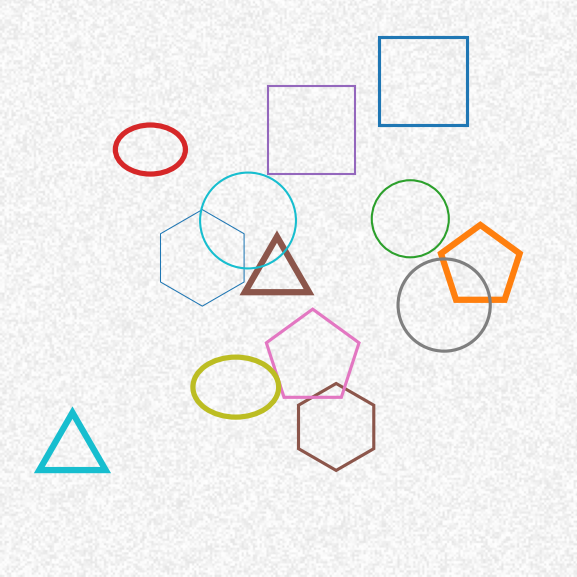[{"shape": "square", "thickness": 1.5, "radius": 0.38, "center": [0.733, 0.86]}, {"shape": "hexagon", "thickness": 0.5, "radius": 0.42, "center": [0.35, 0.553]}, {"shape": "pentagon", "thickness": 3, "radius": 0.36, "center": [0.832, 0.538]}, {"shape": "circle", "thickness": 1, "radius": 0.33, "center": [0.71, 0.62]}, {"shape": "oval", "thickness": 2.5, "radius": 0.3, "center": [0.26, 0.74]}, {"shape": "square", "thickness": 1, "radius": 0.38, "center": [0.539, 0.774]}, {"shape": "triangle", "thickness": 3, "radius": 0.32, "center": [0.48, 0.525]}, {"shape": "hexagon", "thickness": 1.5, "radius": 0.38, "center": [0.582, 0.26]}, {"shape": "pentagon", "thickness": 1.5, "radius": 0.42, "center": [0.541, 0.379]}, {"shape": "circle", "thickness": 1.5, "radius": 0.4, "center": [0.769, 0.471]}, {"shape": "oval", "thickness": 2.5, "radius": 0.37, "center": [0.408, 0.329]}, {"shape": "triangle", "thickness": 3, "radius": 0.33, "center": [0.126, 0.218]}, {"shape": "circle", "thickness": 1, "radius": 0.41, "center": [0.429, 0.617]}]